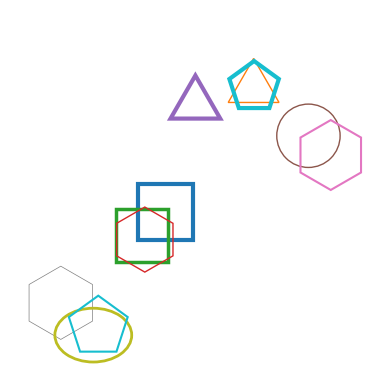[{"shape": "square", "thickness": 3, "radius": 0.36, "center": [0.43, 0.45]}, {"shape": "triangle", "thickness": 1, "radius": 0.38, "center": [0.659, 0.772]}, {"shape": "square", "thickness": 2.5, "radius": 0.34, "center": [0.369, 0.388]}, {"shape": "hexagon", "thickness": 1, "radius": 0.42, "center": [0.376, 0.378]}, {"shape": "triangle", "thickness": 3, "radius": 0.37, "center": [0.508, 0.729]}, {"shape": "circle", "thickness": 1, "radius": 0.41, "center": [0.801, 0.647]}, {"shape": "hexagon", "thickness": 1.5, "radius": 0.45, "center": [0.859, 0.597]}, {"shape": "hexagon", "thickness": 0.5, "radius": 0.48, "center": [0.158, 0.214]}, {"shape": "oval", "thickness": 2, "radius": 0.5, "center": [0.242, 0.13]}, {"shape": "pentagon", "thickness": 1.5, "radius": 0.4, "center": [0.255, 0.152]}, {"shape": "pentagon", "thickness": 3, "radius": 0.34, "center": [0.66, 0.774]}]